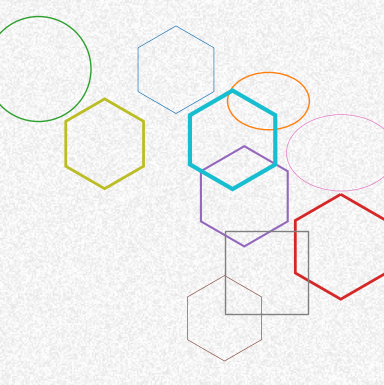[{"shape": "hexagon", "thickness": 0.5, "radius": 0.57, "center": [0.457, 0.819]}, {"shape": "oval", "thickness": 1, "radius": 0.53, "center": [0.697, 0.737]}, {"shape": "circle", "thickness": 1, "radius": 0.68, "center": [0.1, 0.821]}, {"shape": "hexagon", "thickness": 2, "radius": 0.68, "center": [0.885, 0.359]}, {"shape": "hexagon", "thickness": 1.5, "radius": 0.65, "center": [0.635, 0.49]}, {"shape": "hexagon", "thickness": 0.5, "radius": 0.56, "center": [0.583, 0.173]}, {"shape": "oval", "thickness": 0.5, "radius": 0.71, "center": [0.886, 0.603]}, {"shape": "square", "thickness": 1, "radius": 0.54, "center": [0.692, 0.292]}, {"shape": "hexagon", "thickness": 2, "radius": 0.58, "center": [0.272, 0.627]}, {"shape": "hexagon", "thickness": 3, "radius": 0.64, "center": [0.604, 0.637]}]